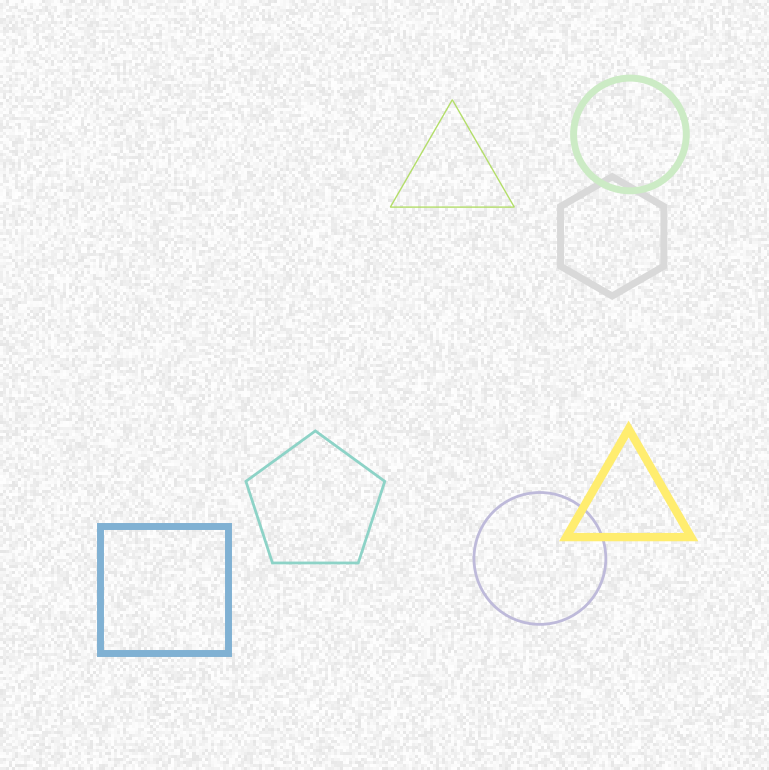[{"shape": "pentagon", "thickness": 1, "radius": 0.47, "center": [0.41, 0.346]}, {"shape": "circle", "thickness": 1, "radius": 0.43, "center": [0.701, 0.275]}, {"shape": "square", "thickness": 2.5, "radius": 0.41, "center": [0.213, 0.234]}, {"shape": "triangle", "thickness": 0.5, "radius": 0.46, "center": [0.587, 0.778]}, {"shape": "hexagon", "thickness": 2.5, "radius": 0.39, "center": [0.795, 0.693]}, {"shape": "circle", "thickness": 2.5, "radius": 0.37, "center": [0.818, 0.825]}, {"shape": "triangle", "thickness": 3, "radius": 0.47, "center": [0.816, 0.349]}]